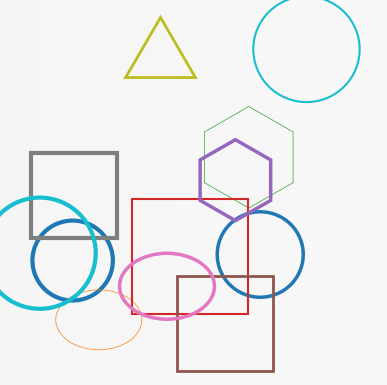[{"shape": "circle", "thickness": 3, "radius": 0.52, "center": [0.187, 0.323]}, {"shape": "circle", "thickness": 2.5, "radius": 0.55, "center": [0.672, 0.339]}, {"shape": "oval", "thickness": 0.5, "radius": 0.56, "center": [0.255, 0.169]}, {"shape": "hexagon", "thickness": 0.5, "radius": 0.66, "center": [0.642, 0.591]}, {"shape": "square", "thickness": 1.5, "radius": 0.75, "center": [0.491, 0.334]}, {"shape": "hexagon", "thickness": 2.5, "radius": 0.53, "center": [0.607, 0.532]}, {"shape": "square", "thickness": 2, "radius": 0.62, "center": [0.58, 0.161]}, {"shape": "oval", "thickness": 2.5, "radius": 0.61, "center": [0.431, 0.256]}, {"shape": "square", "thickness": 3, "radius": 0.56, "center": [0.191, 0.492]}, {"shape": "triangle", "thickness": 2, "radius": 0.52, "center": [0.414, 0.851]}, {"shape": "circle", "thickness": 1.5, "radius": 0.69, "center": [0.791, 0.872]}, {"shape": "circle", "thickness": 3, "radius": 0.72, "center": [0.103, 0.342]}]